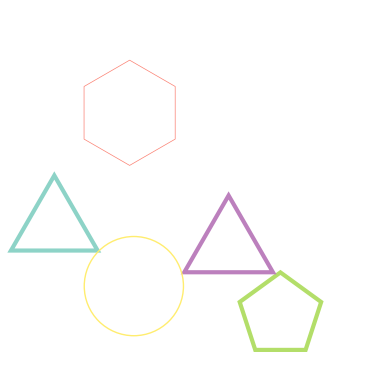[{"shape": "triangle", "thickness": 3, "radius": 0.65, "center": [0.141, 0.414]}, {"shape": "hexagon", "thickness": 0.5, "radius": 0.68, "center": [0.337, 0.707]}, {"shape": "pentagon", "thickness": 3, "radius": 0.56, "center": [0.728, 0.181]}, {"shape": "triangle", "thickness": 3, "radius": 0.66, "center": [0.594, 0.359]}, {"shape": "circle", "thickness": 1, "radius": 0.64, "center": [0.348, 0.257]}]